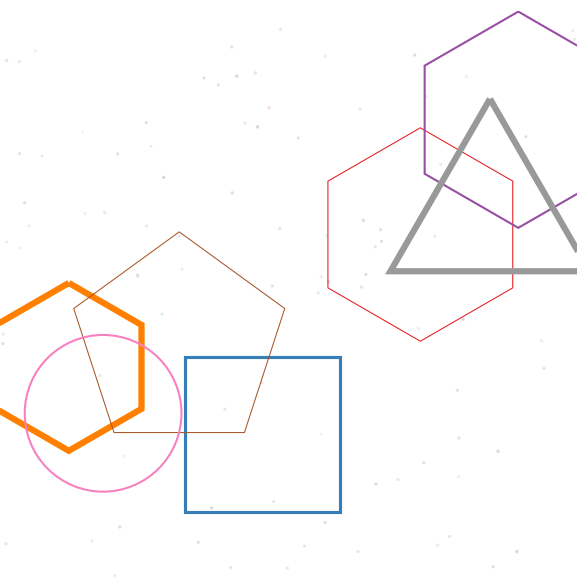[{"shape": "hexagon", "thickness": 0.5, "radius": 0.92, "center": [0.728, 0.593]}, {"shape": "square", "thickness": 1.5, "radius": 0.67, "center": [0.455, 0.247]}, {"shape": "hexagon", "thickness": 1, "radius": 0.94, "center": [0.897, 0.792]}, {"shape": "hexagon", "thickness": 3, "radius": 0.73, "center": [0.119, 0.364]}, {"shape": "pentagon", "thickness": 0.5, "radius": 0.96, "center": [0.31, 0.406]}, {"shape": "circle", "thickness": 1, "radius": 0.68, "center": [0.179, 0.283]}, {"shape": "triangle", "thickness": 3, "radius": 0.99, "center": [0.848, 0.629]}]